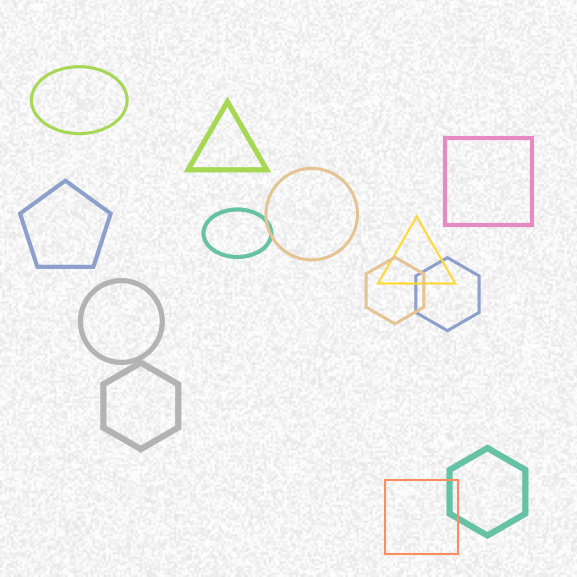[{"shape": "oval", "thickness": 2, "radius": 0.29, "center": [0.411, 0.595]}, {"shape": "hexagon", "thickness": 3, "radius": 0.38, "center": [0.844, 0.148]}, {"shape": "square", "thickness": 1, "radius": 0.32, "center": [0.73, 0.104]}, {"shape": "hexagon", "thickness": 1.5, "radius": 0.32, "center": [0.775, 0.49]}, {"shape": "pentagon", "thickness": 2, "radius": 0.41, "center": [0.113, 0.604]}, {"shape": "square", "thickness": 2, "radius": 0.38, "center": [0.847, 0.685]}, {"shape": "oval", "thickness": 1.5, "radius": 0.41, "center": [0.137, 0.826]}, {"shape": "triangle", "thickness": 2.5, "radius": 0.39, "center": [0.394, 0.744]}, {"shape": "triangle", "thickness": 1, "radius": 0.39, "center": [0.721, 0.547]}, {"shape": "circle", "thickness": 1.5, "radius": 0.4, "center": [0.54, 0.628]}, {"shape": "hexagon", "thickness": 1.5, "radius": 0.29, "center": [0.684, 0.496]}, {"shape": "circle", "thickness": 2.5, "radius": 0.35, "center": [0.21, 0.442]}, {"shape": "hexagon", "thickness": 3, "radius": 0.37, "center": [0.244, 0.296]}]